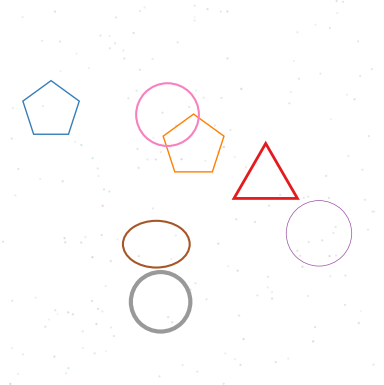[{"shape": "triangle", "thickness": 2, "radius": 0.48, "center": [0.69, 0.532]}, {"shape": "pentagon", "thickness": 1, "radius": 0.38, "center": [0.133, 0.714]}, {"shape": "circle", "thickness": 0.5, "radius": 0.43, "center": [0.828, 0.394]}, {"shape": "pentagon", "thickness": 1, "radius": 0.41, "center": [0.503, 0.621]}, {"shape": "oval", "thickness": 1.5, "radius": 0.43, "center": [0.406, 0.366]}, {"shape": "circle", "thickness": 1.5, "radius": 0.41, "center": [0.435, 0.702]}, {"shape": "circle", "thickness": 3, "radius": 0.39, "center": [0.417, 0.216]}]